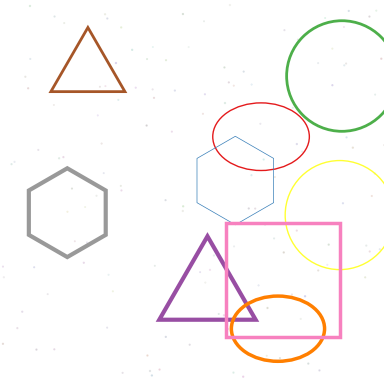[{"shape": "oval", "thickness": 1, "radius": 0.63, "center": [0.678, 0.645]}, {"shape": "hexagon", "thickness": 0.5, "radius": 0.57, "center": [0.611, 0.531]}, {"shape": "circle", "thickness": 2, "radius": 0.72, "center": [0.888, 0.803]}, {"shape": "triangle", "thickness": 3, "radius": 0.72, "center": [0.539, 0.242]}, {"shape": "oval", "thickness": 2.5, "radius": 0.61, "center": [0.722, 0.146]}, {"shape": "circle", "thickness": 1, "radius": 0.71, "center": [0.882, 0.441]}, {"shape": "triangle", "thickness": 2, "radius": 0.56, "center": [0.228, 0.818]}, {"shape": "square", "thickness": 2.5, "radius": 0.74, "center": [0.735, 0.272]}, {"shape": "hexagon", "thickness": 3, "radius": 0.58, "center": [0.175, 0.448]}]